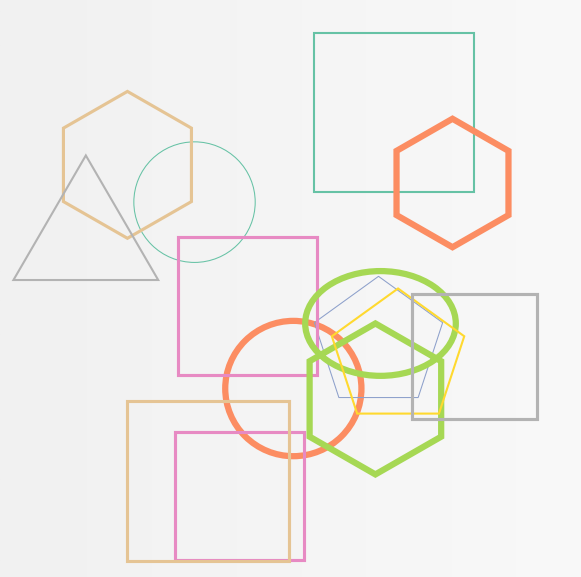[{"shape": "circle", "thickness": 0.5, "radius": 0.52, "center": [0.335, 0.649]}, {"shape": "square", "thickness": 1, "radius": 0.69, "center": [0.678, 0.804]}, {"shape": "circle", "thickness": 3, "radius": 0.59, "center": [0.505, 0.326]}, {"shape": "hexagon", "thickness": 3, "radius": 0.56, "center": [0.779, 0.682]}, {"shape": "pentagon", "thickness": 0.5, "radius": 0.58, "center": [0.651, 0.405]}, {"shape": "square", "thickness": 1.5, "radius": 0.55, "center": [0.412, 0.14]}, {"shape": "square", "thickness": 1.5, "radius": 0.6, "center": [0.426, 0.47]}, {"shape": "hexagon", "thickness": 3, "radius": 0.65, "center": [0.646, 0.308]}, {"shape": "oval", "thickness": 3, "radius": 0.65, "center": [0.655, 0.439]}, {"shape": "pentagon", "thickness": 1, "radius": 0.6, "center": [0.685, 0.38]}, {"shape": "hexagon", "thickness": 1.5, "radius": 0.64, "center": [0.219, 0.714]}, {"shape": "square", "thickness": 1.5, "radius": 0.7, "center": [0.358, 0.166]}, {"shape": "triangle", "thickness": 1, "radius": 0.72, "center": [0.148, 0.586]}, {"shape": "square", "thickness": 1.5, "radius": 0.54, "center": [0.816, 0.382]}]